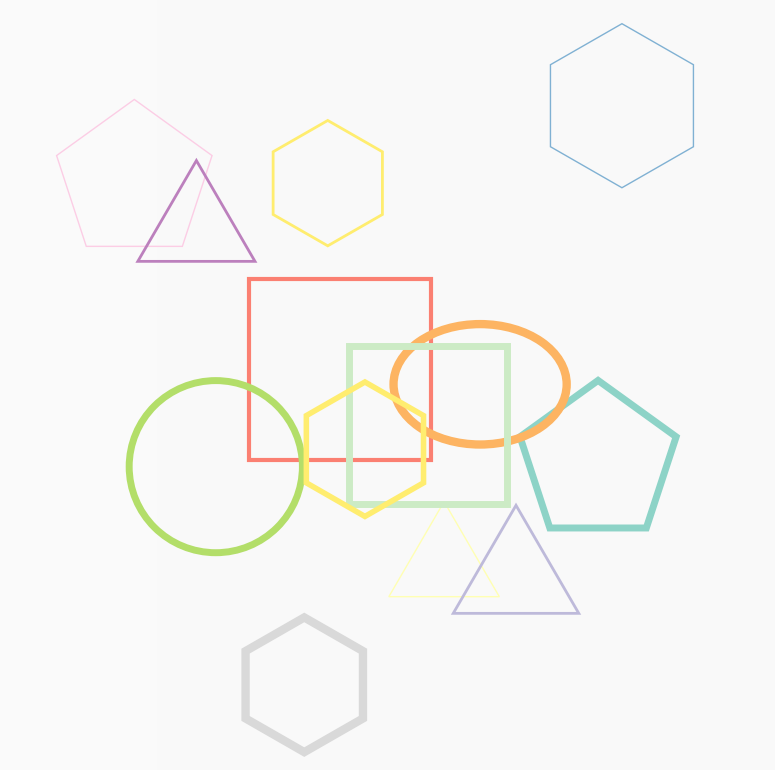[{"shape": "pentagon", "thickness": 2.5, "radius": 0.53, "center": [0.772, 0.4]}, {"shape": "triangle", "thickness": 0.5, "radius": 0.41, "center": [0.573, 0.266]}, {"shape": "triangle", "thickness": 1, "radius": 0.47, "center": [0.666, 0.25]}, {"shape": "square", "thickness": 1.5, "radius": 0.59, "center": [0.439, 0.52]}, {"shape": "hexagon", "thickness": 0.5, "radius": 0.53, "center": [0.803, 0.863]}, {"shape": "oval", "thickness": 3, "radius": 0.56, "center": [0.619, 0.501]}, {"shape": "circle", "thickness": 2.5, "radius": 0.56, "center": [0.278, 0.394]}, {"shape": "pentagon", "thickness": 0.5, "radius": 0.53, "center": [0.173, 0.765]}, {"shape": "hexagon", "thickness": 3, "radius": 0.44, "center": [0.393, 0.111]}, {"shape": "triangle", "thickness": 1, "radius": 0.44, "center": [0.253, 0.704]}, {"shape": "square", "thickness": 2.5, "radius": 0.51, "center": [0.552, 0.448]}, {"shape": "hexagon", "thickness": 1, "radius": 0.41, "center": [0.423, 0.762]}, {"shape": "hexagon", "thickness": 2, "radius": 0.44, "center": [0.471, 0.417]}]